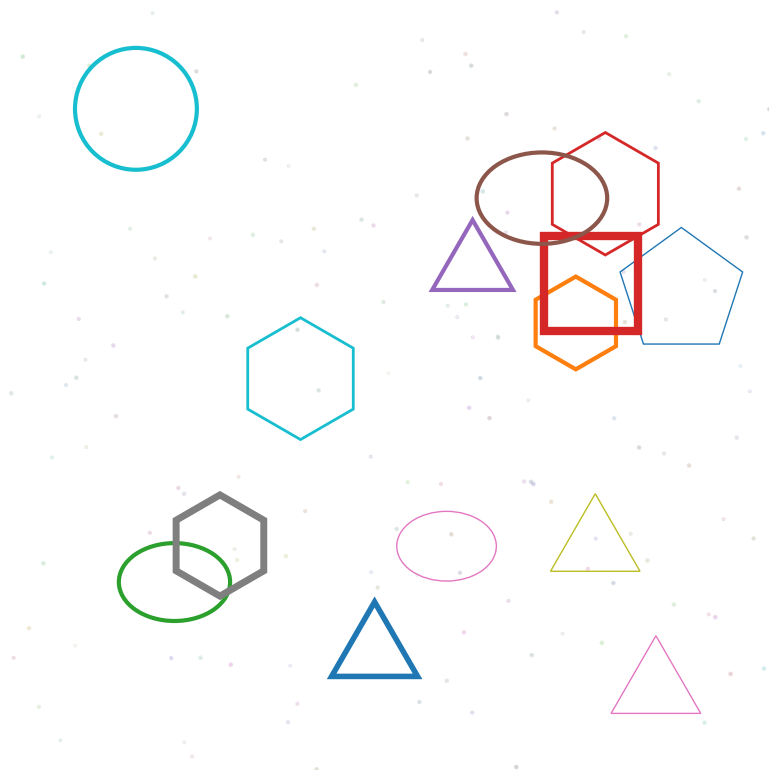[{"shape": "pentagon", "thickness": 0.5, "radius": 0.42, "center": [0.885, 0.621]}, {"shape": "triangle", "thickness": 2, "radius": 0.32, "center": [0.486, 0.154]}, {"shape": "hexagon", "thickness": 1.5, "radius": 0.3, "center": [0.748, 0.581]}, {"shape": "oval", "thickness": 1.5, "radius": 0.36, "center": [0.227, 0.244]}, {"shape": "hexagon", "thickness": 1, "radius": 0.4, "center": [0.786, 0.748]}, {"shape": "square", "thickness": 3, "radius": 0.31, "center": [0.768, 0.632]}, {"shape": "triangle", "thickness": 1.5, "radius": 0.3, "center": [0.614, 0.654]}, {"shape": "oval", "thickness": 1.5, "radius": 0.42, "center": [0.704, 0.743]}, {"shape": "triangle", "thickness": 0.5, "radius": 0.34, "center": [0.852, 0.107]}, {"shape": "oval", "thickness": 0.5, "radius": 0.32, "center": [0.58, 0.291]}, {"shape": "hexagon", "thickness": 2.5, "radius": 0.33, "center": [0.286, 0.292]}, {"shape": "triangle", "thickness": 0.5, "radius": 0.34, "center": [0.773, 0.292]}, {"shape": "circle", "thickness": 1.5, "radius": 0.4, "center": [0.177, 0.859]}, {"shape": "hexagon", "thickness": 1, "radius": 0.4, "center": [0.39, 0.508]}]